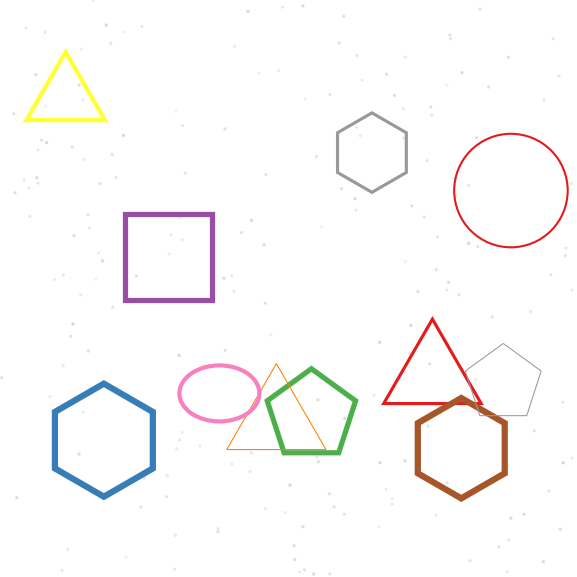[{"shape": "circle", "thickness": 1, "radius": 0.49, "center": [0.885, 0.669]}, {"shape": "triangle", "thickness": 1.5, "radius": 0.49, "center": [0.749, 0.349]}, {"shape": "hexagon", "thickness": 3, "radius": 0.49, "center": [0.18, 0.237]}, {"shape": "pentagon", "thickness": 2.5, "radius": 0.4, "center": [0.539, 0.28]}, {"shape": "square", "thickness": 2.5, "radius": 0.37, "center": [0.292, 0.554]}, {"shape": "triangle", "thickness": 0.5, "radius": 0.5, "center": [0.479, 0.27]}, {"shape": "triangle", "thickness": 2, "radius": 0.39, "center": [0.114, 0.83]}, {"shape": "hexagon", "thickness": 3, "radius": 0.43, "center": [0.799, 0.223]}, {"shape": "oval", "thickness": 2, "radius": 0.35, "center": [0.38, 0.318]}, {"shape": "hexagon", "thickness": 1.5, "radius": 0.34, "center": [0.644, 0.735]}, {"shape": "pentagon", "thickness": 0.5, "radius": 0.35, "center": [0.871, 0.335]}]